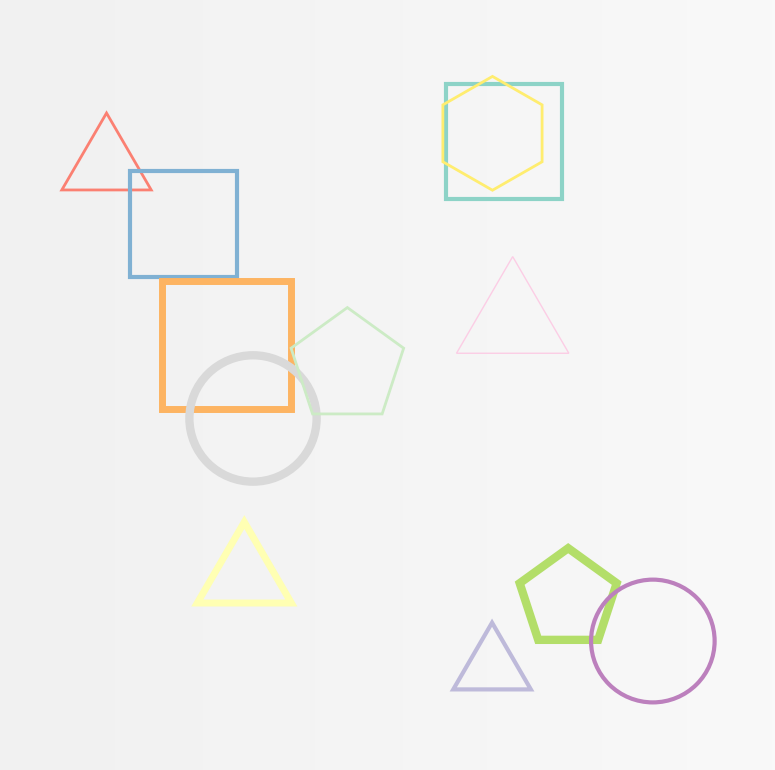[{"shape": "square", "thickness": 1.5, "radius": 0.37, "center": [0.65, 0.817]}, {"shape": "triangle", "thickness": 2.5, "radius": 0.35, "center": [0.315, 0.252]}, {"shape": "triangle", "thickness": 1.5, "radius": 0.29, "center": [0.635, 0.134]}, {"shape": "triangle", "thickness": 1, "radius": 0.33, "center": [0.137, 0.787]}, {"shape": "square", "thickness": 1.5, "radius": 0.35, "center": [0.237, 0.709]}, {"shape": "square", "thickness": 2.5, "radius": 0.42, "center": [0.292, 0.552]}, {"shape": "pentagon", "thickness": 3, "radius": 0.33, "center": [0.733, 0.222]}, {"shape": "triangle", "thickness": 0.5, "radius": 0.42, "center": [0.662, 0.583]}, {"shape": "circle", "thickness": 3, "radius": 0.41, "center": [0.326, 0.457]}, {"shape": "circle", "thickness": 1.5, "radius": 0.4, "center": [0.842, 0.168]}, {"shape": "pentagon", "thickness": 1, "radius": 0.38, "center": [0.448, 0.524]}, {"shape": "hexagon", "thickness": 1, "radius": 0.37, "center": [0.635, 0.827]}]